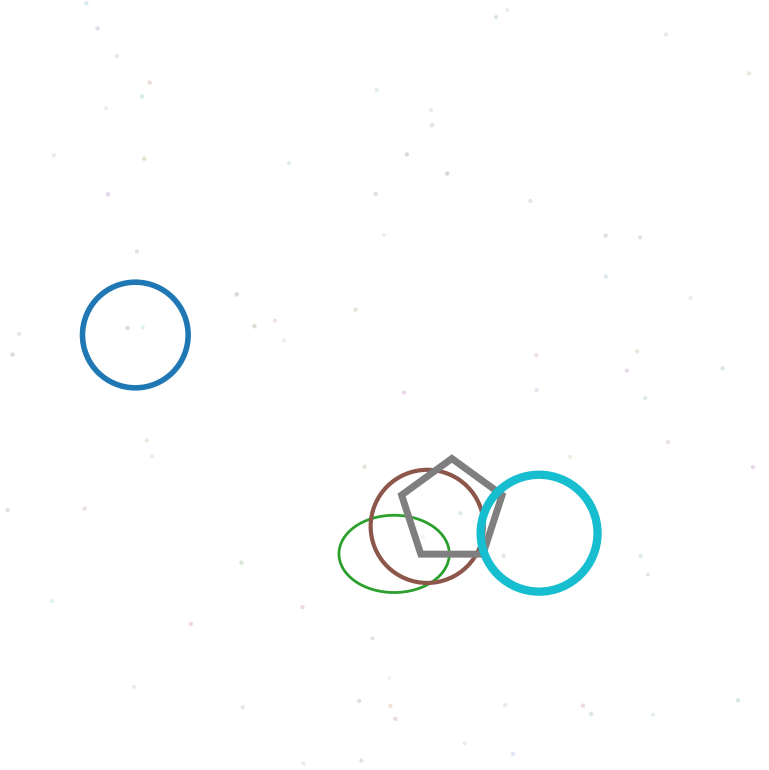[{"shape": "circle", "thickness": 2, "radius": 0.34, "center": [0.176, 0.565]}, {"shape": "oval", "thickness": 1, "radius": 0.36, "center": [0.512, 0.281]}, {"shape": "circle", "thickness": 1.5, "radius": 0.37, "center": [0.555, 0.316]}, {"shape": "pentagon", "thickness": 2.5, "radius": 0.34, "center": [0.587, 0.336]}, {"shape": "circle", "thickness": 3, "radius": 0.38, "center": [0.7, 0.308]}]